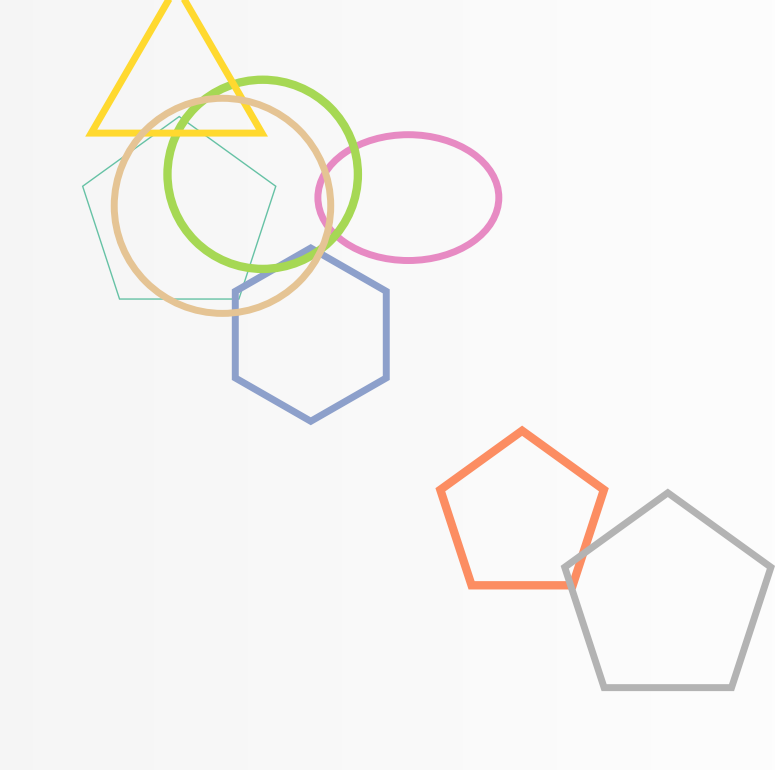[{"shape": "pentagon", "thickness": 0.5, "radius": 0.66, "center": [0.231, 0.718]}, {"shape": "pentagon", "thickness": 3, "radius": 0.55, "center": [0.674, 0.33]}, {"shape": "hexagon", "thickness": 2.5, "radius": 0.56, "center": [0.401, 0.565]}, {"shape": "oval", "thickness": 2.5, "radius": 0.58, "center": [0.527, 0.743]}, {"shape": "circle", "thickness": 3, "radius": 0.61, "center": [0.339, 0.774]}, {"shape": "triangle", "thickness": 2.5, "radius": 0.64, "center": [0.228, 0.891]}, {"shape": "circle", "thickness": 2.5, "radius": 0.7, "center": [0.287, 0.733]}, {"shape": "pentagon", "thickness": 2.5, "radius": 0.7, "center": [0.862, 0.22]}]